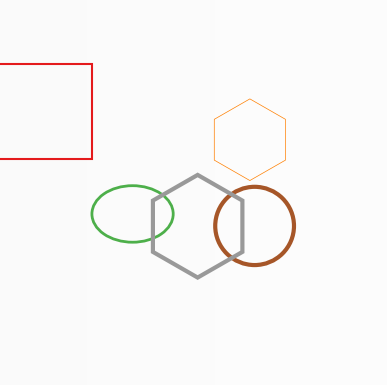[{"shape": "square", "thickness": 1.5, "radius": 0.61, "center": [0.114, 0.711]}, {"shape": "oval", "thickness": 2, "radius": 0.52, "center": [0.342, 0.444]}, {"shape": "hexagon", "thickness": 0.5, "radius": 0.53, "center": [0.645, 0.637]}, {"shape": "circle", "thickness": 3, "radius": 0.51, "center": [0.657, 0.413]}, {"shape": "hexagon", "thickness": 3, "radius": 0.67, "center": [0.51, 0.412]}]